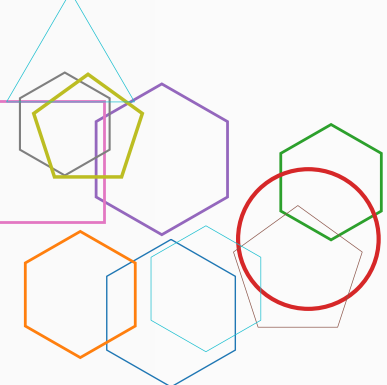[{"shape": "hexagon", "thickness": 1, "radius": 0.96, "center": [0.441, 0.187]}, {"shape": "hexagon", "thickness": 2, "radius": 0.82, "center": [0.207, 0.235]}, {"shape": "hexagon", "thickness": 2, "radius": 0.75, "center": [0.854, 0.527]}, {"shape": "circle", "thickness": 3, "radius": 0.91, "center": [0.796, 0.379]}, {"shape": "hexagon", "thickness": 2, "radius": 0.98, "center": [0.418, 0.586]}, {"shape": "pentagon", "thickness": 0.5, "radius": 0.87, "center": [0.769, 0.291]}, {"shape": "square", "thickness": 2, "radius": 0.79, "center": [0.112, 0.581]}, {"shape": "hexagon", "thickness": 1.5, "radius": 0.67, "center": [0.167, 0.678]}, {"shape": "pentagon", "thickness": 2.5, "radius": 0.74, "center": [0.227, 0.66]}, {"shape": "hexagon", "thickness": 0.5, "radius": 0.82, "center": [0.531, 0.25]}, {"shape": "triangle", "thickness": 0.5, "radius": 0.95, "center": [0.182, 0.831]}]